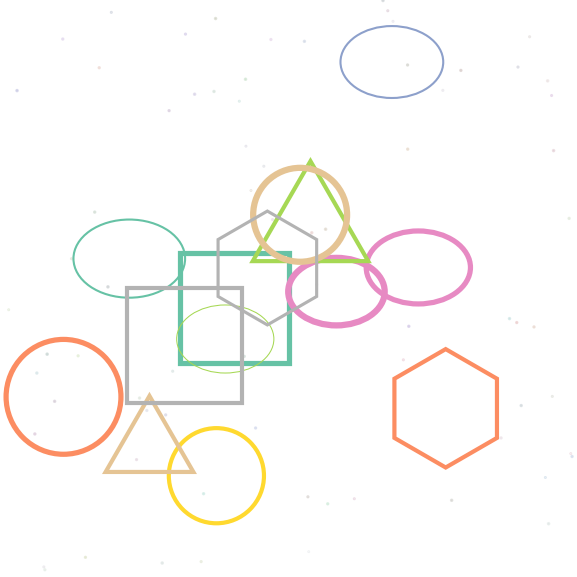[{"shape": "square", "thickness": 2.5, "radius": 0.48, "center": [0.406, 0.467]}, {"shape": "oval", "thickness": 1, "radius": 0.48, "center": [0.224, 0.551]}, {"shape": "circle", "thickness": 2.5, "radius": 0.5, "center": [0.11, 0.312]}, {"shape": "hexagon", "thickness": 2, "radius": 0.51, "center": [0.772, 0.292]}, {"shape": "oval", "thickness": 1, "radius": 0.44, "center": [0.679, 0.892]}, {"shape": "oval", "thickness": 3, "radius": 0.42, "center": [0.583, 0.494]}, {"shape": "oval", "thickness": 2.5, "radius": 0.45, "center": [0.724, 0.536]}, {"shape": "triangle", "thickness": 2, "radius": 0.58, "center": [0.538, 0.605]}, {"shape": "oval", "thickness": 0.5, "radius": 0.42, "center": [0.39, 0.412]}, {"shape": "circle", "thickness": 2, "radius": 0.41, "center": [0.375, 0.175]}, {"shape": "circle", "thickness": 3, "radius": 0.41, "center": [0.52, 0.627]}, {"shape": "triangle", "thickness": 2, "radius": 0.44, "center": [0.259, 0.226]}, {"shape": "square", "thickness": 2, "radius": 0.5, "center": [0.319, 0.4]}, {"shape": "hexagon", "thickness": 1.5, "radius": 0.49, "center": [0.463, 0.535]}]